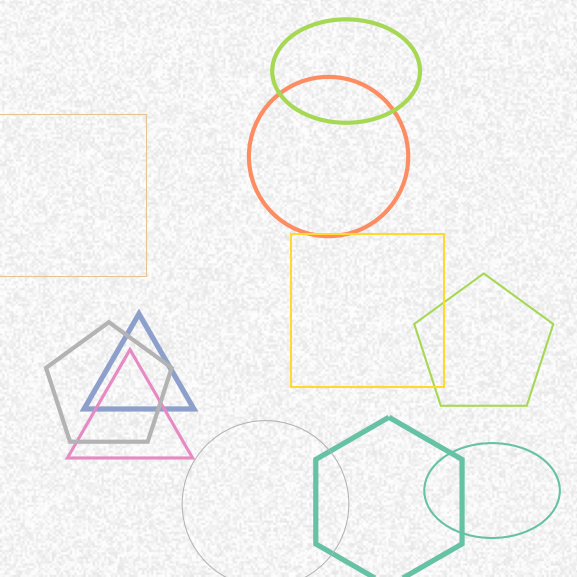[{"shape": "oval", "thickness": 1, "radius": 0.59, "center": [0.852, 0.15]}, {"shape": "hexagon", "thickness": 2.5, "radius": 0.73, "center": [0.673, 0.13]}, {"shape": "circle", "thickness": 2, "radius": 0.69, "center": [0.569, 0.728]}, {"shape": "triangle", "thickness": 2.5, "radius": 0.55, "center": [0.241, 0.346]}, {"shape": "triangle", "thickness": 1.5, "radius": 0.63, "center": [0.225, 0.269]}, {"shape": "pentagon", "thickness": 1, "radius": 0.63, "center": [0.838, 0.399]}, {"shape": "oval", "thickness": 2, "radius": 0.64, "center": [0.599, 0.876]}, {"shape": "square", "thickness": 1, "radius": 0.66, "center": [0.637, 0.461]}, {"shape": "square", "thickness": 0.5, "radius": 0.7, "center": [0.113, 0.662]}, {"shape": "pentagon", "thickness": 2, "radius": 0.57, "center": [0.189, 0.327]}, {"shape": "circle", "thickness": 0.5, "radius": 0.72, "center": [0.46, 0.127]}]